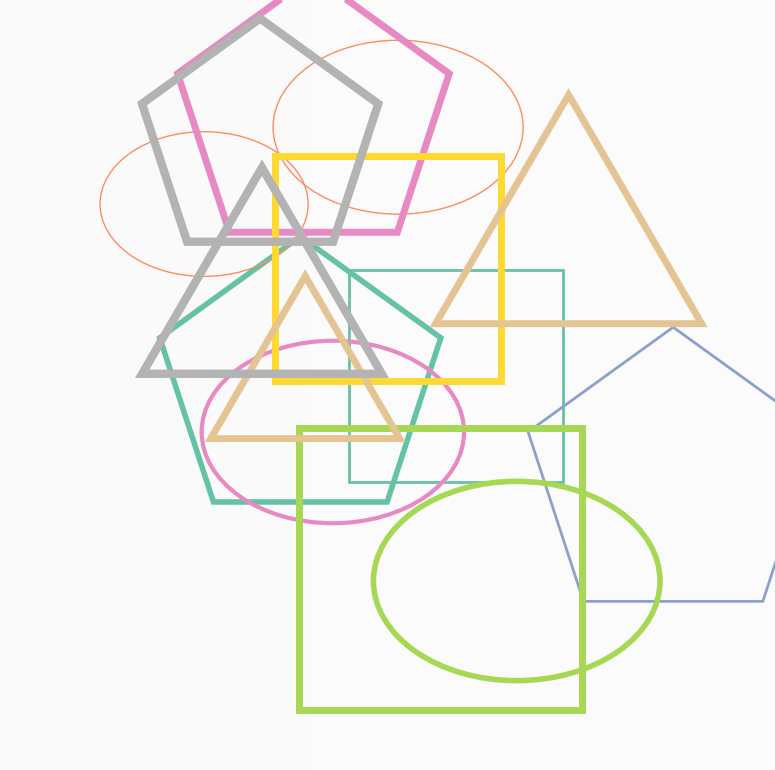[{"shape": "pentagon", "thickness": 2, "radius": 0.95, "center": [0.387, 0.502]}, {"shape": "square", "thickness": 1, "radius": 0.69, "center": [0.588, 0.512]}, {"shape": "oval", "thickness": 0.5, "radius": 0.81, "center": [0.514, 0.835]}, {"shape": "oval", "thickness": 0.5, "radius": 0.67, "center": [0.263, 0.735]}, {"shape": "pentagon", "thickness": 1, "radius": 0.98, "center": [0.869, 0.378]}, {"shape": "pentagon", "thickness": 2.5, "radius": 0.92, "center": [0.404, 0.847]}, {"shape": "oval", "thickness": 1.5, "radius": 0.85, "center": [0.43, 0.439]}, {"shape": "square", "thickness": 2.5, "radius": 0.91, "center": [0.568, 0.261]}, {"shape": "oval", "thickness": 2, "radius": 0.92, "center": [0.667, 0.245]}, {"shape": "square", "thickness": 2.5, "radius": 0.73, "center": [0.5, 0.651]}, {"shape": "triangle", "thickness": 2.5, "radius": 0.7, "center": [0.394, 0.501]}, {"shape": "triangle", "thickness": 2.5, "radius": 0.99, "center": [0.734, 0.679]}, {"shape": "triangle", "thickness": 3, "radius": 0.89, "center": [0.338, 0.604]}, {"shape": "pentagon", "thickness": 3, "radius": 0.8, "center": [0.336, 0.816]}]